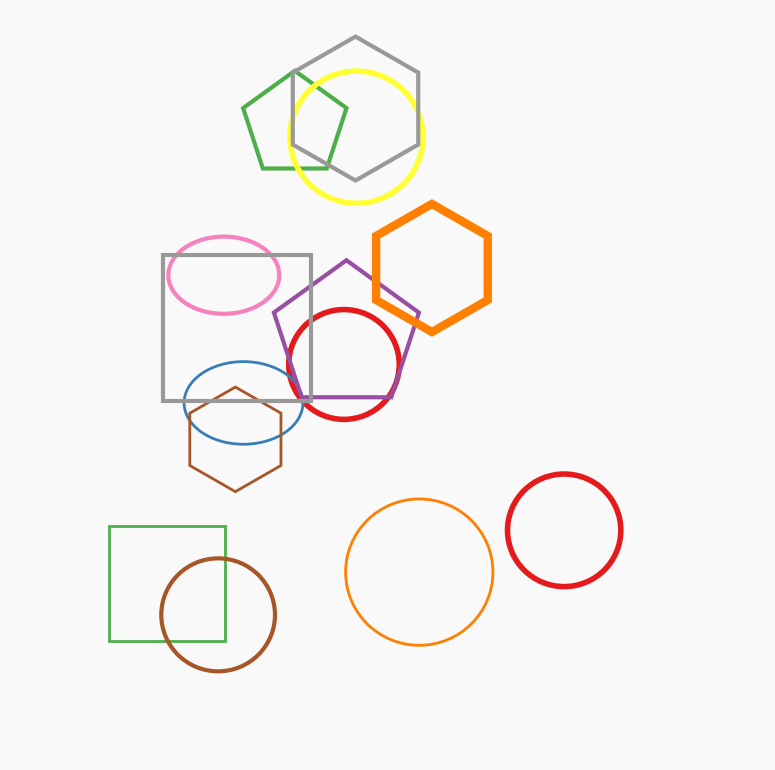[{"shape": "circle", "thickness": 2, "radius": 0.37, "center": [0.728, 0.311]}, {"shape": "circle", "thickness": 2, "radius": 0.36, "center": [0.444, 0.527]}, {"shape": "oval", "thickness": 1, "radius": 0.38, "center": [0.314, 0.477]}, {"shape": "square", "thickness": 1, "radius": 0.37, "center": [0.216, 0.242]}, {"shape": "pentagon", "thickness": 1.5, "radius": 0.35, "center": [0.38, 0.838]}, {"shape": "pentagon", "thickness": 1.5, "radius": 0.49, "center": [0.447, 0.564]}, {"shape": "hexagon", "thickness": 3, "radius": 0.42, "center": [0.557, 0.652]}, {"shape": "circle", "thickness": 1, "radius": 0.48, "center": [0.541, 0.257]}, {"shape": "circle", "thickness": 2, "radius": 0.43, "center": [0.46, 0.822]}, {"shape": "circle", "thickness": 1.5, "radius": 0.37, "center": [0.281, 0.202]}, {"shape": "hexagon", "thickness": 1, "radius": 0.34, "center": [0.304, 0.429]}, {"shape": "oval", "thickness": 1.5, "radius": 0.36, "center": [0.289, 0.643]}, {"shape": "square", "thickness": 1.5, "radius": 0.47, "center": [0.306, 0.574]}, {"shape": "hexagon", "thickness": 1.5, "radius": 0.47, "center": [0.459, 0.859]}]